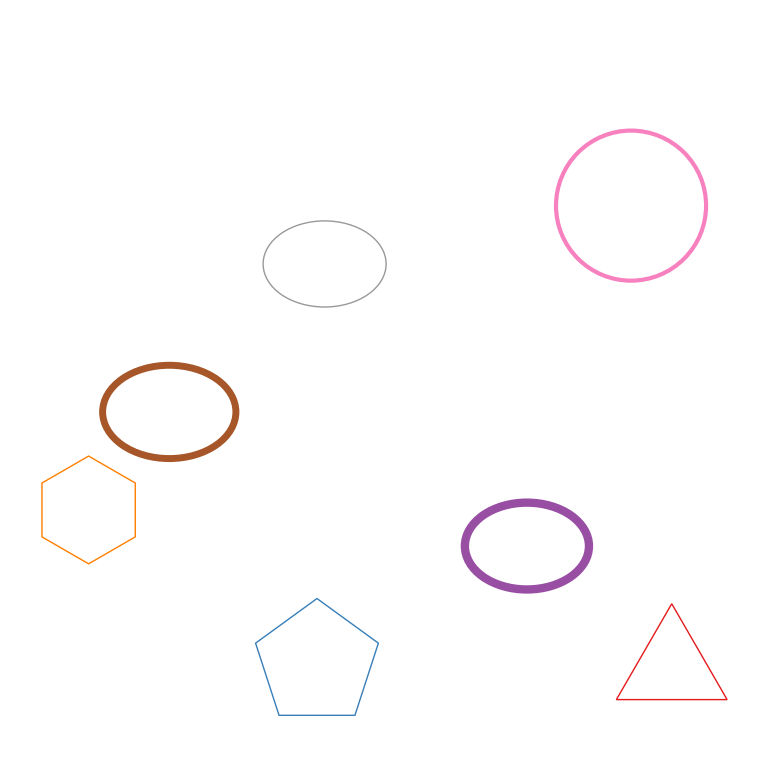[{"shape": "triangle", "thickness": 0.5, "radius": 0.42, "center": [0.872, 0.133]}, {"shape": "pentagon", "thickness": 0.5, "radius": 0.42, "center": [0.412, 0.139]}, {"shape": "oval", "thickness": 3, "radius": 0.4, "center": [0.684, 0.291]}, {"shape": "hexagon", "thickness": 0.5, "radius": 0.35, "center": [0.115, 0.338]}, {"shape": "oval", "thickness": 2.5, "radius": 0.43, "center": [0.22, 0.465]}, {"shape": "circle", "thickness": 1.5, "radius": 0.49, "center": [0.82, 0.733]}, {"shape": "oval", "thickness": 0.5, "radius": 0.4, "center": [0.422, 0.657]}]